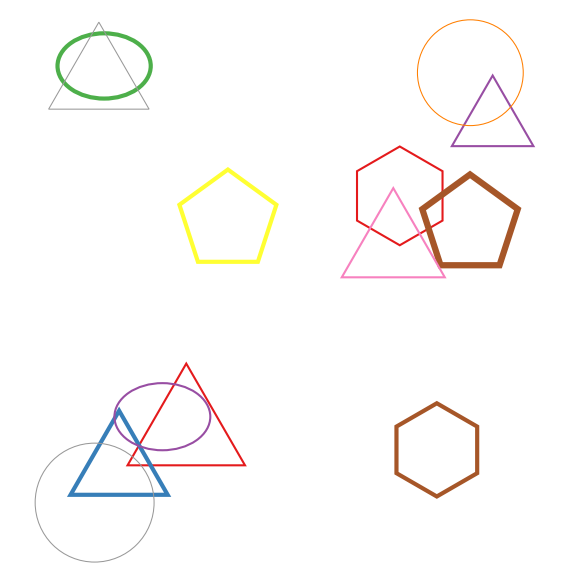[{"shape": "hexagon", "thickness": 1, "radius": 0.43, "center": [0.692, 0.66]}, {"shape": "triangle", "thickness": 1, "radius": 0.59, "center": [0.323, 0.252]}, {"shape": "triangle", "thickness": 2, "radius": 0.49, "center": [0.206, 0.191]}, {"shape": "oval", "thickness": 2, "radius": 0.4, "center": [0.18, 0.885]}, {"shape": "triangle", "thickness": 1, "radius": 0.41, "center": [0.853, 0.787]}, {"shape": "oval", "thickness": 1, "radius": 0.42, "center": [0.281, 0.278]}, {"shape": "circle", "thickness": 0.5, "radius": 0.46, "center": [0.814, 0.873]}, {"shape": "pentagon", "thickness": 2, "radius": 0.44, "center": [0.395, 0.617]}, {"shape": "pentagon", "thickness": 3, "radius": 0.43, "center": [0.814, 0.61]}, {"shape": "hexagon", "thickness": 2, "radius": 0.4, "center": [0.756, 0.22]}, {"shape": "triangle", "thickness": 1, "radius": 0.51, "center": [0.681, 0.57]}, {"shape": "circle", "thickness": 0.5, "radius": 0.51, "center": [0.164, 0.129]}, {"shape": "triangle", "thickness": 0.5, "radius": 0.5, "center": [0.171, 0.86]}]